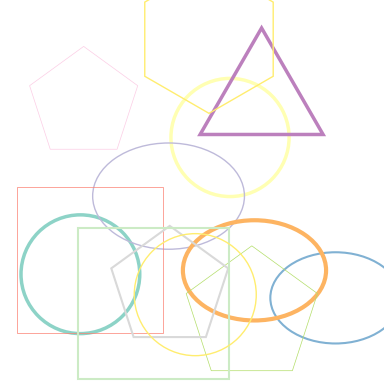[{"shape": "circle", "thickness": 2.5, "radius": 0.77, "center": [0.209, 0.288]}, {"shape": "circle", "thickness": 2.5, "radius": 0.77, "center": [0.597, 0.643]}, {"shape": "oval", "thickness": 1, "radius": 0.99, "center": [0.438, 0.491]}, {"shape": "square", "thickness": 0.5, "radius": 0.95, "center": [0.235, 0.326]}, {"shape": "oval", "thickness": 1.5, "radius": 0.85, "center": [0.871, 0.226]}, {"shape": "oval", "thickness": 3, "radius": 0.93, "center": [0.661, 0.298]}, {"shape": "pentagon", "thickness": 0.5, "radius": 0.9, "center": [0.654, 0.182]}, {"shape": "pentagon", "thickness": 0.5, "radius": 0.74, "center": [0.217, 0.732]}, {"shape": "pentagon", "thickness": 1.5, "radius": 0.8, "center": [0.441, 0.254]}, {"shape": "triangle", "thickness": 2.5, "radius": 0.92, "center": [0.679, 0.743]}, {"shape": "square", "thickness": 1.5, "radius": 0.98, "center": [0.399, 0.212]}, {"shape": "circle", "thickness": 1, "radius": 0.79, "center": [0.507, 0.235]}, {"shape": "hexagon", "thickness": 1, "radius": 0.96, "center": [0.543, 0.898]}]